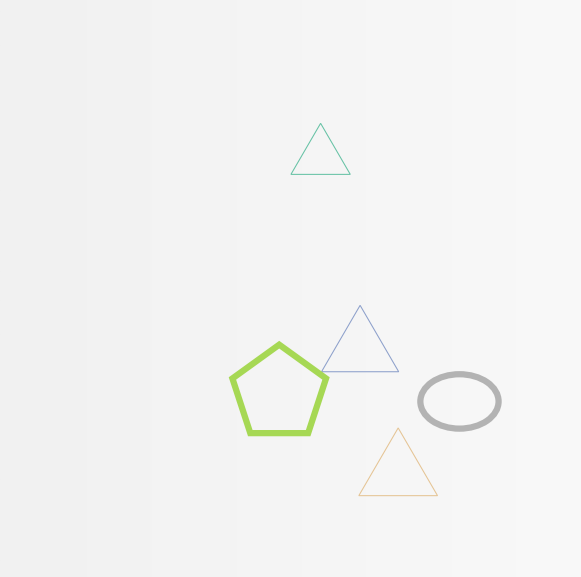[{"shape": "triangle", "thickness": 0.5, "radius": 0.29, "center": [0.552, 0.727]}, {"shape": "triangle", "thickness": 0.5, "radius": 0.38, "center": [0.62, 0.394]}, {"shape": "pentagon", "thickness": 3, "radius": 0.42, "center": [0.48, 0.318]}, {"shape": "triangle", "thickness": 0.5, "radius": 0.39, "center": [0.685, 0.18]}, {"shape": "oval", "thickness": 3, "radius": 0.34, "center": [0.79, 0.304]}]